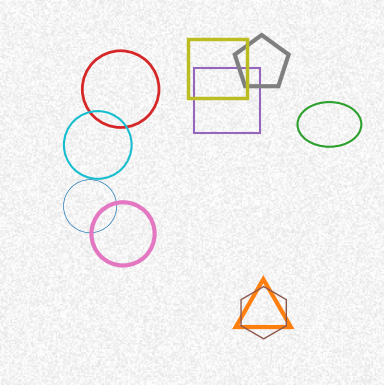[{"shape": "circle", "thickness": 0.5, "radius": 0.35, "center": [0.234, 0.464]}, {"shape": "triangle", "thickness": 3, "radius": 0.41, "center": [0.684, 0.192]}, {"shape": "oval", "thickness": 1.5, "radius": 0.41, "center": [0.856, 0.677]}, {"shape": "circle", "thickness": 2, "radius": 0.5, "center": [0.313, 0.768]}, {"shape": "square", "thickness": 1.5, "radius": 0.42, "center": [0.589, 0.739]}, {"shape": "hexagon", "thickness": 1, "radius": 0.34, "center": [0.685, 0.188]}, {"shape": "circle", "thickness": 3, "radius": 0.41, "center": [0.32, 0.393]}, {"shape": "pentagon", "thickness": 3, "radius": 0.37, "center": [0.68, 0.836]}, {"shape": "square", "thickness": 2.5, "radius": 0.39, "center": [0.565, 0.822]}, {"shape": "circle", "thickness": 1.5, "radius": 0.44, "center": [0.254, 0.623]}]